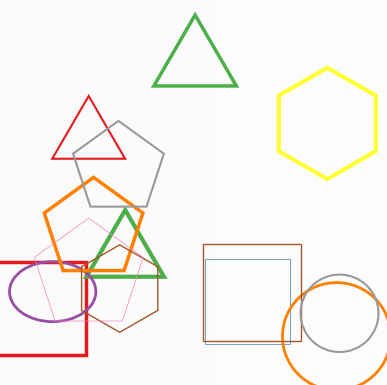[{"shape": "triangle", "thickness": 1.5, "radius": 0.54, "center": [0.229, 0.642]}, {"shape": "square", "thickness": 2.5, "radius": 0.6, "center": [0.101, 0.199]}, {"shape": "square", "thickness": 0.5, "radius": 0.55, "center": [0.639, 0.216]}, {"shape": "triangle", "thickness": 2.5, "radius": 0.61, "center": [0.503, 0.838]}, {"shape": "triangle", "thickness": 3, "radius": 0.58, "center": [0.323, 0.339]}, {"shape": "oval", "thickness": 2, "radius": 0.56, "center": [0.136, 0.242]}, {"shape": "pentagon", "thickness": 2.5, "radius": 0.67, "center": [0.242, 0.405]}, {"shape": "circle", "thickness": 2, "radius": 0.7, "center": [0.869, 0.126]}, {"shape": "hexagon", "thickness": 3, "radius": 0.72, "center": [0.845, 0.679]}, {"shape": "hexagon", "thickness": 1, "radius": 0.57, "center": [0.309, 0.25]}, {"shape": "square", "thickness": 1, "radius": 0.64, "center": [0.65, 0.24]}, {"shape": "pentagon", "thickness": 0.5, "radius": 0.74, "center": [0.229, 0.286]}, {"shape": "pentagon", "thickness": 1.5, "radius": 0.62, "center": [0.306, 0.563]}, {"shape": "circle", "thickness": 1.5, "radius": 0.5, "center": [0.876, 0.186]}]